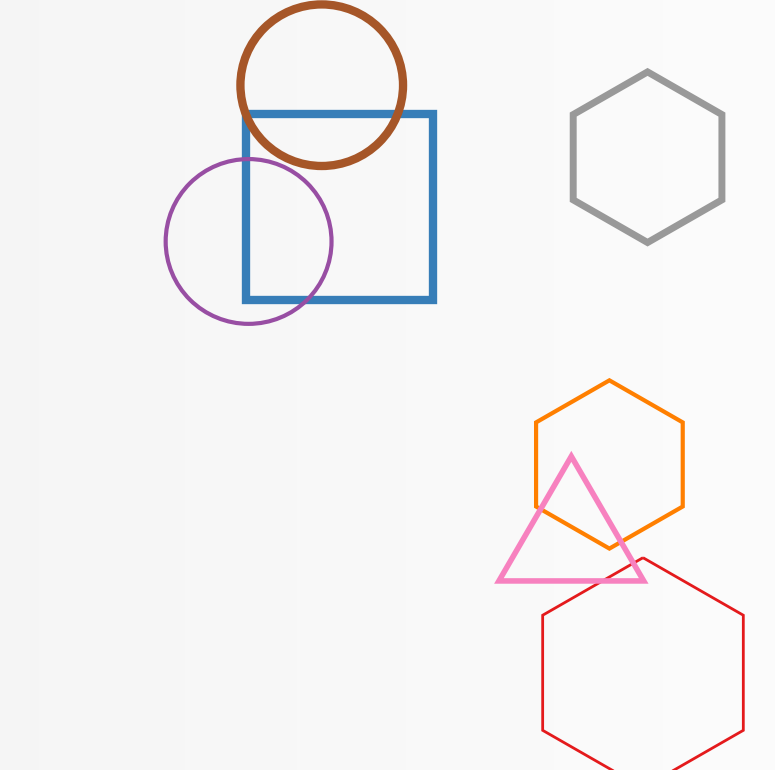[{"shape": "hexagon", "thickness": 1, "radius": 0.75, "center": [0.83, 0.126]}, {"shape": "square", "thickness": 3, "radius": 0.6, "center": [0.438, 0.731]}, {"shape": "circle", "thickness": 1.5, "radius": 0.54, "center": [0.321, 0.686]}, {"shape": "hexagon", "thickness": 1.5, "radius": 0.55, "center": [0.786, 0.397]}, {"shape": "circle", "thickness": 3, "radius": 0.52, "center": [0.415, 0.889]}, {"shape": "triangle", "thickness": 2, "radius": 0.54, "center": [0.737, 0.299]}, {"shape": "hexagon", "thickness": 2.5, "radius": 0.55, "center": [0.836, 0.796]}]